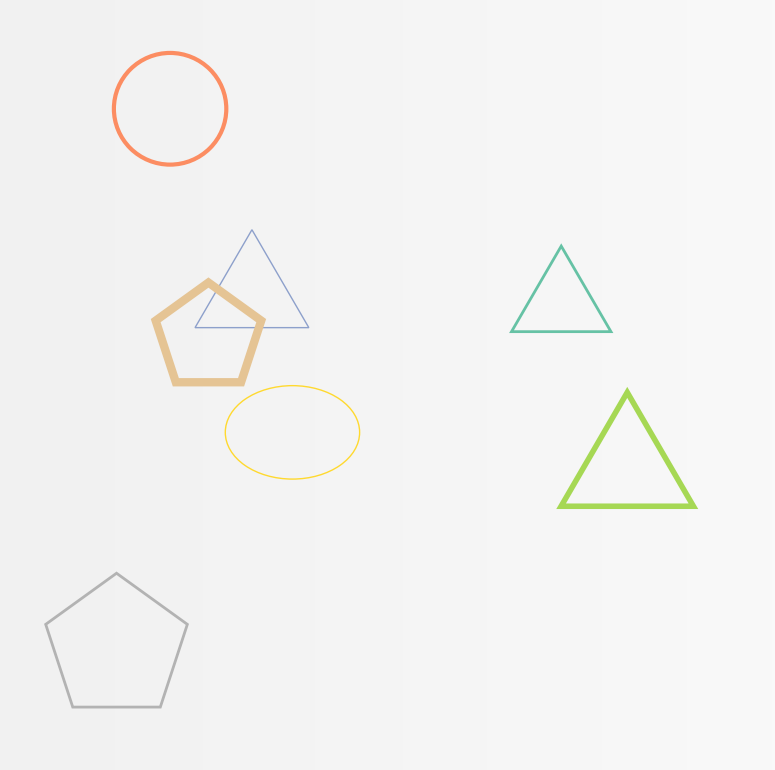[{"shape": "triangle", "thickness": 1, "radius": 0.37, "center": [0.724, 0.606]}, {"shape": "circle", "thickness": 1.5, "radius": 0.36, "center": [0.219, 0.859]}, {"shape": "triangle", "thickness": 0.5, "radius": 0.42, "center": [0.325, 0.617]}, {"shape": "triangle", "thickness": 2, "radius": 0.49, "center": [0.809, 0.392]}, {"shape": "oval", "thickness": 0.5, "radius": 0.43, "center": [0.377, 0.438]}, {"shape": "pentagon", "thickness": 3, "radius": 0.36, "center": [0.269, 0.561]}, {"shape": "pentagon", "thickness": 1, "radius": 0.48, "center": [0.15, 0.159]}]